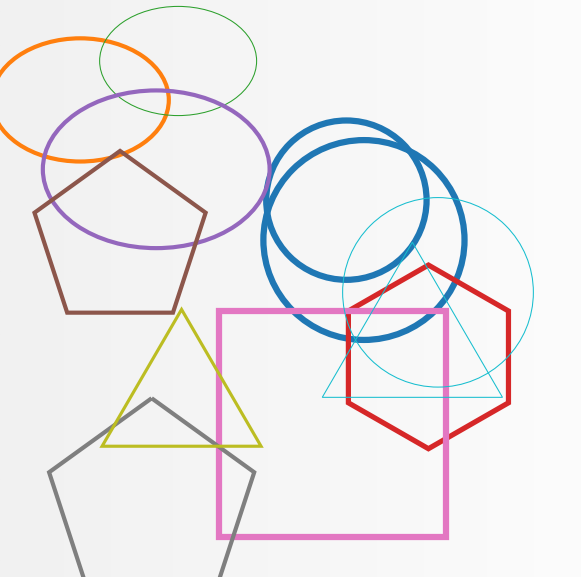[{"shape": "circle", "thickness": 3, "radius": 0.87, "center": [0.626, 0.584]}, {"shape": "circle", "thickness": 3, "radius": 0.69, "center": [0.596, 0.653]}, {"shape": "oval", "thickness": 2, "radius": 0.76, "center": [0.138, 0.826]}, {"shape": "oval", "thickness": 0.5, "radius": 0.68, "center": [0.306, 0.894]}, {"shape": "hexagon", "thickness": 2.5, "radius": 0.8, "center": [0.737, 0.381]}, {"shape": "oval", "thickness": 2, "radius": 0.98, "center": [0.269, 0.706]}, {"shape": "pentagon", "thickness": 2, "radius": 0.77, "center": [0.207, 0.583]}, {"shape": "square", "thickness": 3, "radius": 0.98, "center": [0.572, 0.265]}, {"shape": "pentagon", "thickness": 2, "radius": 0.93, "center": [0.261, 0.124]}, {"shape": "triangle", "thickness": 1.5, "radius": 0.79, "center": [0.312, 0.305]}, {"shape": "circle", "thickness": 0.5, "radius": 0.82, "center": [0.754, 0.493]}, {"shape": "triangle", "thickness": 0.5, "radius": 0.9, "center": [0.709, 0.401]}]